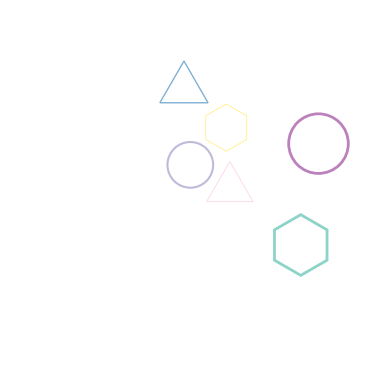[{"shape": "hexagon", "thickness": 2, "radius": 0.39, "center": [0.781, 0.364]}, {"shape": "circle", "thickness": 1.5, "radius": 0.3, "center": [0.494, 0.572]}, {"shape": "triangle", "thickness": 1, "radius": 0.36, "center": [0.478, 0.769]}, {"shape": "triangle", "thickness": 0.5, "radius": 0.35, "center": [0.597, 0.511]}, {"shape": "circle", "thickness": 2, "radius": 0.39, "center": [0.827, 0.627]}, {"shape": "hexagon", "thickness": 0.5, "radius": 0.31, "center": [0.588, 0.669]}]